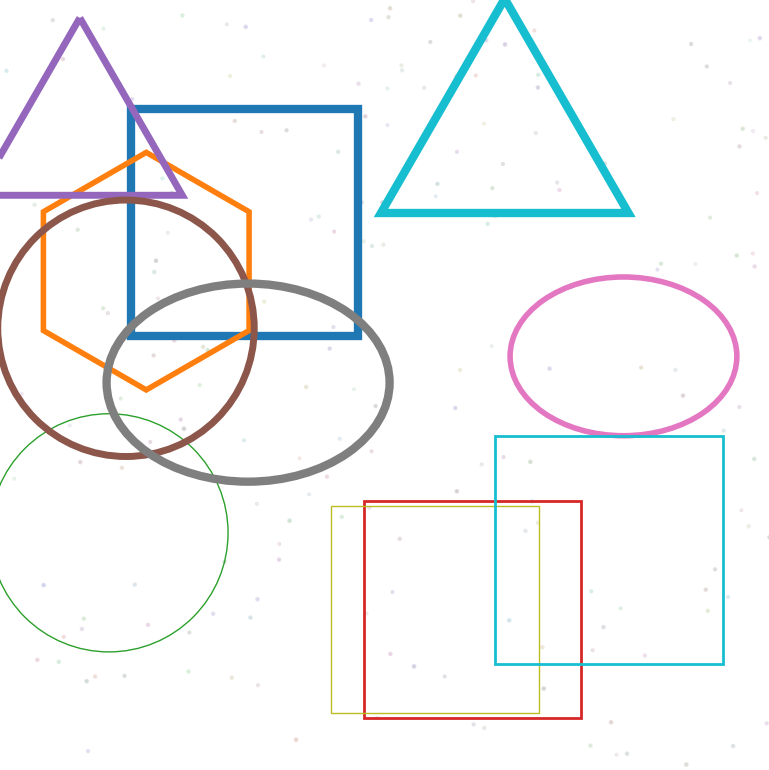[{"shape": "square", "thickness": 3, "radius": 0.74, "center": [0.318, 0.711]}, {"shape": "hexagon", "thickness": 2, "radius": 0.77, "center": [0.19, 0.648]}, {"shape": "circle", "thickness": 0.5, "radius": 0.77, "center": [0.142, 0.308]}, {"shape": "square", "thickness": 1, "radius": 0.7, "center": [0.614, 0.209]}, {"shape": "triangle", "thickness": 2.5, "radius": 0.77, "center": [0.104, 0.823]}, {"shape": "circle", "thickness": 2.5, "radius": 0.83, "center": [0.164, 0.574]}, {"shape": "oval", "thickness": 2, "radius": 0.74, "center": [0.81, 0.537]}, {"shape": "oval", "thickness": 3, "radius": 0.92, "center": [0.322, 0.503]}, {"shape": "square", "thickness": 0.5, "radius": 0.67, "center": [0.565, 0.208]}, {"shape": "square", "thickness": 1, "radius": 0.74, "center": [0.791, 0.286]}, {"shape": "triangle", "thickness": 3, "radius": 0.93, "center": [0.655, 0.816]}]